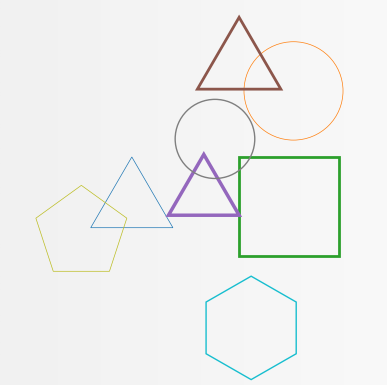[{"shape": "triangle", "thickness": 0.5, "radius": 0.61, "center": [0.34, 0.47]}, {"shape": "circle", "thickness": 0.5, "radius": 0.64, "center": [0.757, 0.764]}, {"shape": "square", "thickness": 2, "radius": 0.65, "center": [0.745, 0.464]}, {"shape": "triangle", "thickness": 2.5, "radius": 0.53, "center": [0.526, 0.494]}, {"shape": "triangle", "thickness": 2, "radius": 0.62, "center": [0.617, 0.831]}, {"shape": "circle", "thickness": 1, "radius": 0.51, "center": [0.555, 0.639]}, {"shape": "pentagon", "thickness": 0.5, "radius": 0.62, "center": [0.21, 0.395]}, {"shape": "hexagon", "thickness": 1, "radius": 0.67, "center": [0.648, 0.148]}]